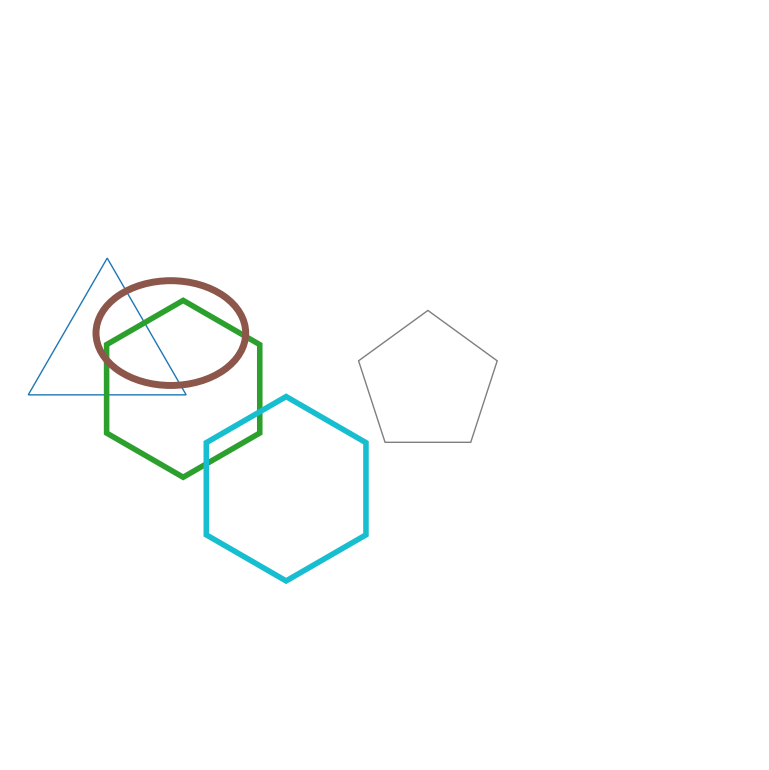[{"shape": "triangle", "thickness": 0.5, "radius": 0.59, "center": [0.139, 0.546]}, {"shape": "hexagon", "thickness": 2, "radius": 0.57, "center": [0.238, 0.495]}, {"shape": "oval", "thickness": 2.5, "radius": 0.49, "center": [0.222, 0.567]}, {"shape": "pentagon", "thickness": 0.5, "radius": 0.47, "center": [0.556, 0.502]}, {"shape": "hexagon", "thickness": 2, "radius": 0.6, "center": [0.372, 0.365]}]